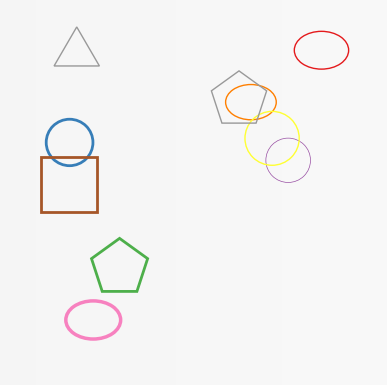[{"shape": "oval", "thickness": 1, "radius": 0.35, "center": [0.83, 0.87]}, {"shape": "circle", "thickness": 2, "radius": 0.3, "center": [0.18, 0.63]}, {"shape": "pentagon", "thickness": 2, "radius": 0.38, "center": [0.309, 0.305]}, {"shape": "circle", "thickness": 0.5, "radius": 0.29, "center": [0.744, 0.584]}, {"shape": "oval", "thickness": 1, "radius": 0.33, "center": [0.648, 0.735]}, {"shape": "circle", "thickness": 1, "radius": 0.35, "center": [0.702, 0.641]}, {"shape": "square", "thickness": 2, "radius": 0.36, "center": [0.179, 0.52]}, {"shape": "oval", "thickness": 2.5, "radius": 0.35, "center": [0.241, 0.169]}, {"shape": "pentagon", "thickness": 1, "radius": 0.37, "center": [0.617, 0.741]}, {"shape": "triangle", "thickness": 1, "radius": 0.34, "center": [0.198, 0.862]}]